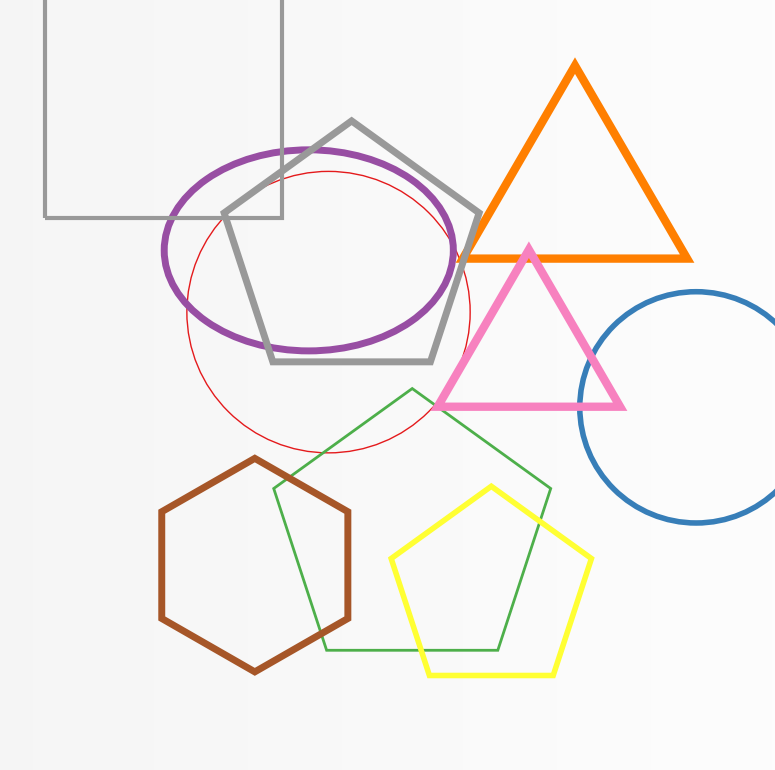[{"shape": "circle", "thickness": 0.5, "radius": 0.91, "center": [0.424, 0.595]}, {"shape": "circle", "thickness": 2, "radius": 0.75, "center": [0.898, 0.471]}, {"shape": "pentagon", "thickness": 1, "radius": 0.94, "center": [0.532, 0.307]}, {"shape": "oval", "thickness": 2.5, "radius": 0.93, "center": [0.398, 0.675]}, {"shape": "triangle", "thickness": 3, "radius": 0.84, "center": [0.742, 0.748]}, {"shape": "pentagon", "thickness": 2, "radius": 0.68, "center": [0.634, 0.233]}, {"shape": "hexagon", "thickness": 2.5, "radius": 0.69, "center": [0.329, 0.266]}, {"shape": "triangle", "thickness": 3, "radius": 0.68, "center": [0.682, 0.54]}, {"shape": "square", "thickness": 1.5, "radius": 0.76, "center": [0.211, 0.87]}, {"shape": "pentagon", "thickness": 2.5, "radius": 0.86, "center": [0.454, 0.67]}]